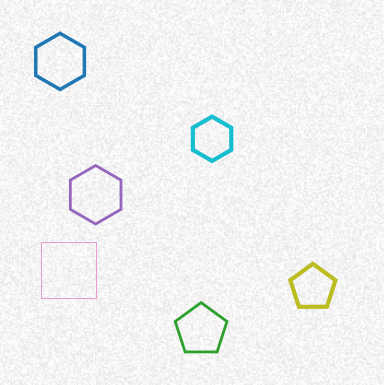[{"shape": "hexagon", "thickness": 2.5, "radius": 0.36, "center": [0.156, 0.841]}, {"shape": "pentagon", "thickness": 2, "radius": 0.35, "center": [0.522, 0.143]}, {"shape": "hexagon", "thickness": 2, "radius": 0.38, "center": [0.248, 0.494]}, {"shape": "square", "thickness": 0.5, "radius": 0.36, "center": [0.178, 0.3]}, {"shape": "pentagon", "thickness": 3, "radius": 0.31, "center": [0.813, 0.253]}, {"shape": "hexagon", "thickness": 3, "radius": 0.29, "center": [0.551, 0.64]}]